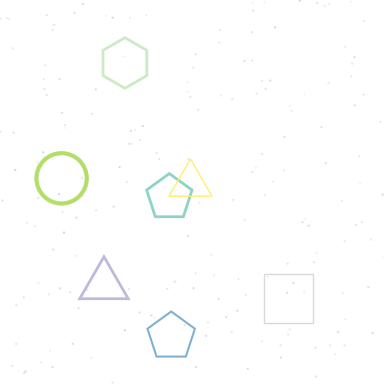[{"shape": "pentagon", "thickness": 2, "radius": 0.31, "center": [0.44, 0.487]}, {"shape": "triangle", "thickness": 2, "radius": 0.36, "center": [0.27, 0.26]}, {"shape": "pentagon", "thickness": 1.5, "radius": 0.32, "center": [0.445, 0.126]}, {"shape": "circle", "thickness": 3, "radius": 0.33, "center": [0.16, 0.537]}, {"shape": "square", "thickness": 1, "radius": 0.32, "center": [0.749, 0.225]}, {"shape": "hexagon", "thickness": 2, "radius": 0.33, "center": [0.324, 0.836]}, {"shape": "triangle", "thickness": 1, "radius": 0.32, "center": [0.495, 0.523]}]